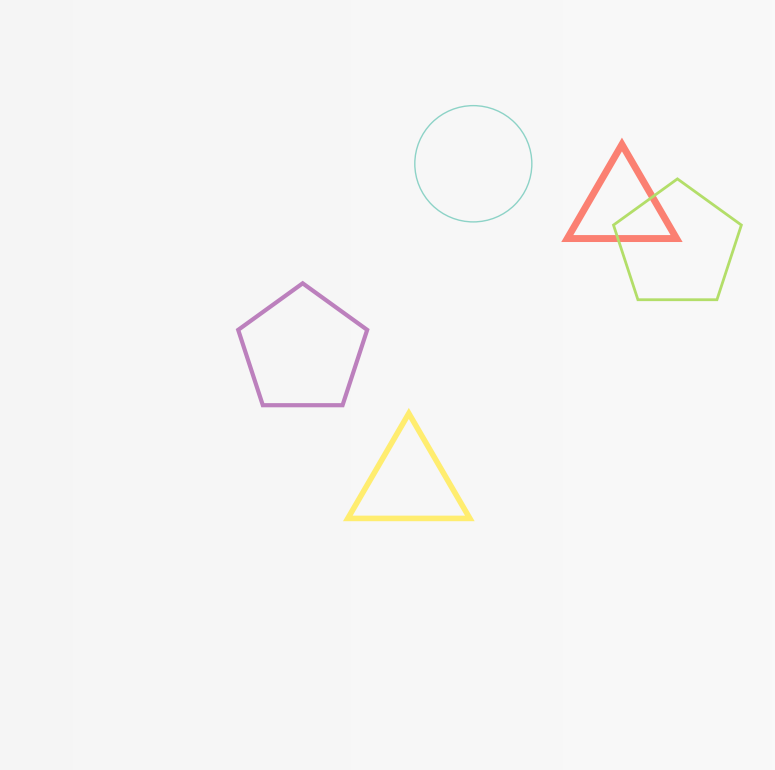[{"shape": "circle", "thickness": 0.5, "radius": 0.38, "center": [0.611, 0.787]}, {"shape": "triangle", "thickness": 2.5, "radius": 0.41, "center": [0.803, 0.731]}, {"shape": "pentagon", "thickness": 1, "radius": 0.43, "center": [0.874, 0.681]}, {"shape": "pentagon", "thickness": 1.5, "radius": 0.44, "center": [0.391, 0.545]}, {"shape": "triangle", "thickness": 2, "radius": 0.45, "center": [0.528, 0.372]}]